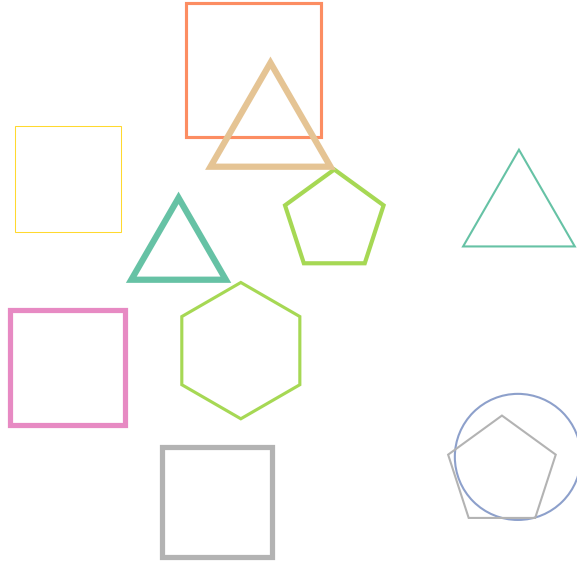[{"shape": "triangle", "thickness": 1, "radius": 0.56, "center": [0.899, 0.628]}, {"shape": "triangle", "thickness": 3, "radius": 0.47, "center": [0.309, 0.562]}, {"shape": "square", "thickness": 1.5, "radius": 0.58, "center": [0.439, 0.878]}, {"shape": "circle", "thickness": 1, "radius": 0.55, "center": [0.897, 0.208]}, {"shape": "square", "thickness": 2.5, "radius": 0.5, "center": [0.117, 0.363]}, {"shape": "pentagon", "thickness": 2, "radius": 0.45, "center": [0.579, 0.616]}, {"shape": "hexagon", "thickness": 1.5, "radius": 0.59, "center": [0.417, 0.392]}, {"shape": "square", "thickness": 0.5, "radius": 0.46, "center": [0.118, 0.69]}, {"shape": "triangle", "thickness": 3, "radius": 0.6, "center": [0.468, 0.77]}, {"shape": "pentagon", "thickness": 1, "radius": 0.49, "center": [0.869, 0.182]}, {"shape": "square", "thickness": 2.5, "radius": 0.48, "center": [0.376, 0.13]}]